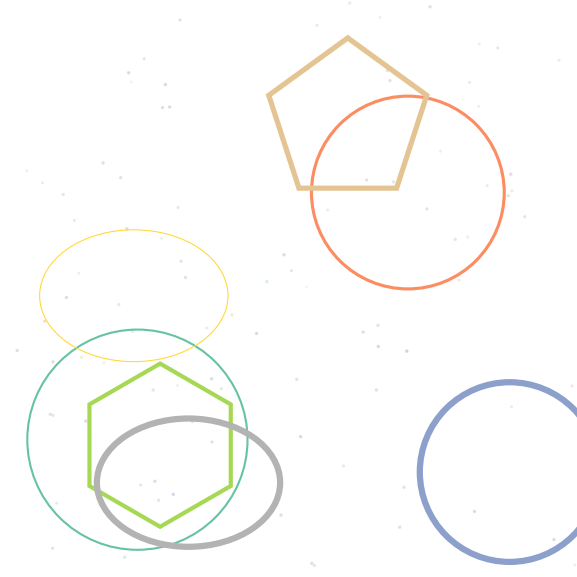[{"shape": "circle", "thickness": 1, "radius": 0.95, "center": [0.238, 0.238]}, {"shape": "circle", "thickness": 1.5, "radius": 0.83, "center": [0.706, 0.666]}, {"shape": "circle", "thickness": 3, "radius": 0.78, "center": [0.883, 0.182]}, {"shape": "hexagon", "thickness": 2, "radius": 0.71, "center": [0.277, 0.228]}, {"shape": "oval", "thickness": 0.5, "radius": 0.82, "center": [0.232, 0.487]}, {"shape": "pentagon", "thickness": 2.5, "radius": 0.72, "center": [0.602, 0.79]}, {"shape": "oval", "thickness": 3, "radius": 0.79, "center": [0.326, 0.163]}]